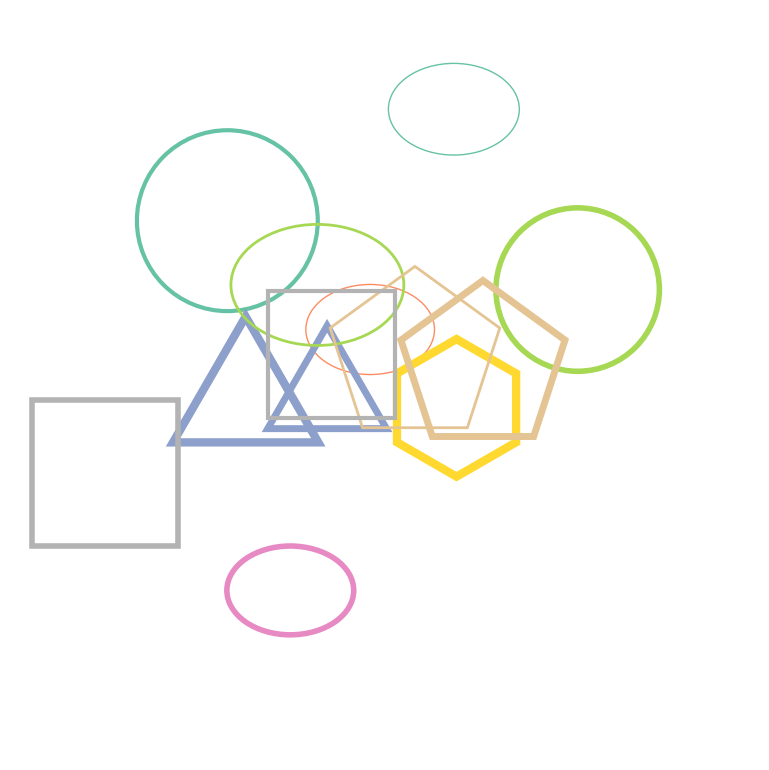[{"shape": "oval", "thickness": 0.5, "radius": 0.43, "center": [0.589, 0.858]}, {"shape": "circle", "thickness": 1.5, "radius": 0.59, "center": [0.295, 0.713]}, {"shape": "oval", "thickness": 0.5, "radius": 0.42, "center": [0.481, 0.572]}, {"shape": "triangle", "thickness": 3, "radius": 0.54, "center": [0.319, 0.48]}, {"shape": "triangle", "thickness": 2.5, "radius": 0.45, "center": [0.425, 0.488]}, {"shape": "oval", "thickness": 2, "radius": 0.41, "center": [0.377, 0.233]}, {"shape": "oval", "thickness": 1, "radius": 0.56, "center": [0.412, 0.63]}, {"shape": "circle", "thickness": 2, "radius": 0.53, "center": [0.75, 0.624]}, {"shape": "hexagon", "thickness": 3, "radius": 0.45, "center": [0.593, 0.47]}, {"shape": "pentagon", "thickness": 1, "radius": 0.58, "center": [0.539, 0.538]}, {"shape": "pentagon", "thickness": 2.5, "radius": 0.56, "center": [0.627, 0.524]}, {"shape": "square", "thickness": 1.5, "radius": 0.41, "center": [0.431, 0.539]}, {"shape": "square", "thickness": 2, "radius": 0.47, "center": [0.136, 0.386]}]